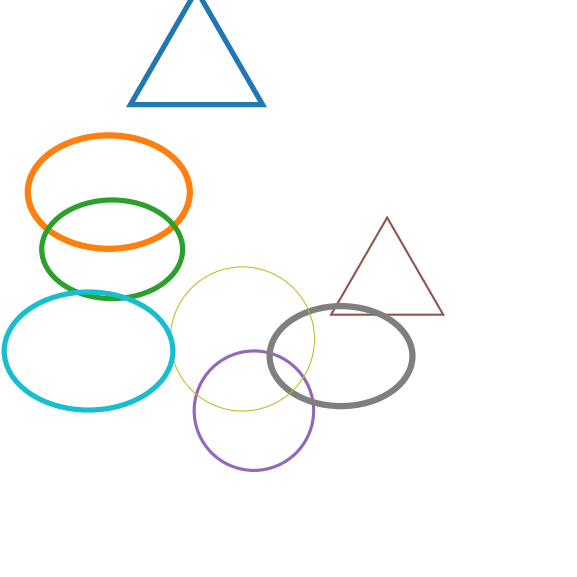[{"shape": "triangle", "thickness": 2.5, "radius": 0.66, "center": [0.34, 0.884]}, {"shape": "oval", "thickness": 3, "radius": 0.7, "center": [0.188, 0.667]}, {"shape": "oval", "thickness": 2.5, "radius": 0.61, "center": [0.194, 0.567]}, {"shape": "circle", "thickness": 1.5, "radius": 0.52, "center": [0.44, 0.288]}, {"shape": "triangle", "thickness": 1, "radius": 0.56, "center": [0.67, 0.51]}, {"shape": "oval", "thickness": 3, "radius": 0.62, "center": [0.591, 0.382]}, {"shape": "circle", "thickness": 0.5, "radius": 0.62, "center": [0.42, 0.412]}, {"shape": "oval", "thickness": 2.5, "radius": 0.73, "center": [0.153, 0.391]}]